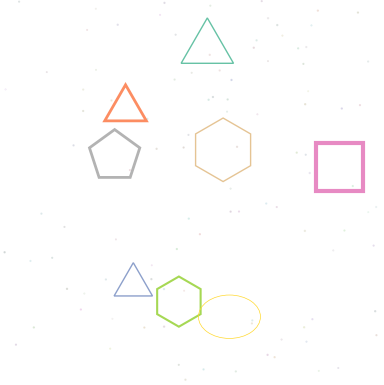[{"shape": "triangle", "thickness": 1, "radius": 0.39, "center": [0.538, 0.875]}, {"shape": "triangle", "thickness": 2, "radius": 0.31, "center": [0.326, 0.717]}, {"shape": "triangle", "thickness": 1, "radius": 0.29, "center": [0.346, 0.26]}, {"shape": "square", "thickness": 3, "radius": 0.31, "center": [0.882, 0.567]}, {"shape": "hexagon", "thickness": 1.5, "radius": 0.33, "center": [0.465, 0.217]}, {"shape": "oval", "thickness": 0.5, "radius": 0.4, "center": [0.596, 0.177]}, {"shape": "hexagon", "thickness": 1, "radius": 0.41, "center": [0.579, 0.611]}, {"shape": "pentagon", "thickness": 2, "radius": 0.34, "center": [0.298, 0.595]}]